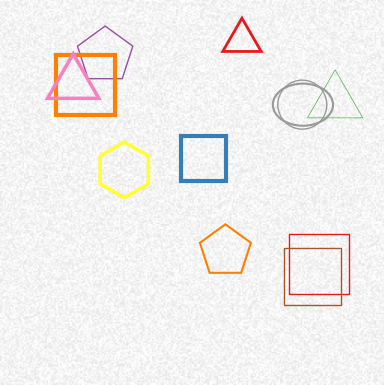[{"shape": "triangle", "thickness": 2, "radius": 0.29, "center": [0.628, 0.895]}, {"shape": "square", "thickness": 1, "radius": 0.39, "center": [0.828, 0.314]}, {"shape": "square", "thickness": 3, "radius": 0.3, "center": [0.528, 0.589]}, {"shape": "triangle", "thickness": 0.5, "radius": 0.42, "center": [0.87, 0.735]}, {"shape": "pentagon", "thickness": 1, "radius": 0.38, "center": [0.273, 0.857]}, {"shape": "square", "thickness": 3, "radius": 0.39, "center": [0.222, 0.779]}, {"shape": "pentagon", "thickness": 1.5, "radius": 0.35, "center": [0.585, 0.348]}, {"shape": "hexagon", "thickness": 2.5, "radius": 0.36, "center": [0.323, 0.558]}, {"shape": "square", "thickness": 1, "radius": 0.37, "center": [0.811, 0.283]}, {"shape": "triangle", "thickness": 2.5, "radius": 0.38, "center": [0.19, 0.783]}, {"shape": "circle", "thickness": 1, "radius": 0.32, "center": [0.785, 0.728]}, {"shape": "oval", "thickness": 1.5, "radius": 0.39, "center": [0.787, 0.728]}]